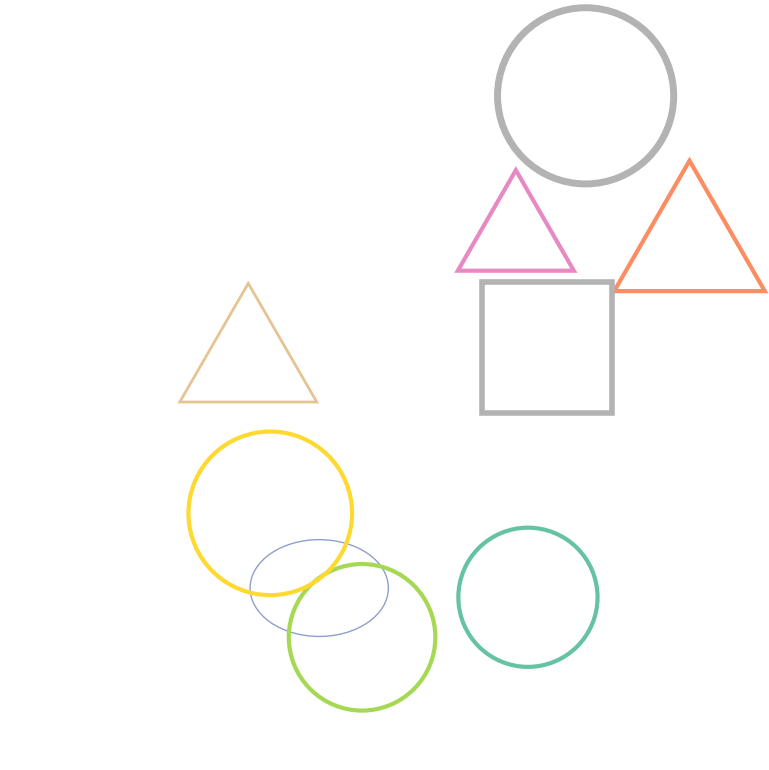[{"shape": "circle", "thickness": 1.5, "radius": 0.45, "center": [0.686, 0.224]}, {"shape": "triangle", "thickness": 1.5, "radius": 0.56, "center": [0.895, 0.678]}, {"shape": "oval", "thickness": 0.5, "radius": 0.45, "center": [0.415, 0.236]}, {"shape": "triangle", "thickness": 1.5, "radius": 0.44, "center": [0.67, 0.692]}, {"shape": "circle", "thickness": 1.5, "radius": 0.48, "center": [0.47, 0.172]}, {"shape": "circle", "thickness": 1.5, "radius": 0.53, "center": [0.351, 0.333]}, {"shape": "triangle", "thickness": 1, "radius": 0.51, "center": [0.322, 0.529]}, {"shape": "square", "thickness": 2, "radius": 0.42, "center": [0.71, 0.549]}, {"shape": "circle", "thickness": 2.5, "radius": 0.57, "center": [0.761, 0.876]}]